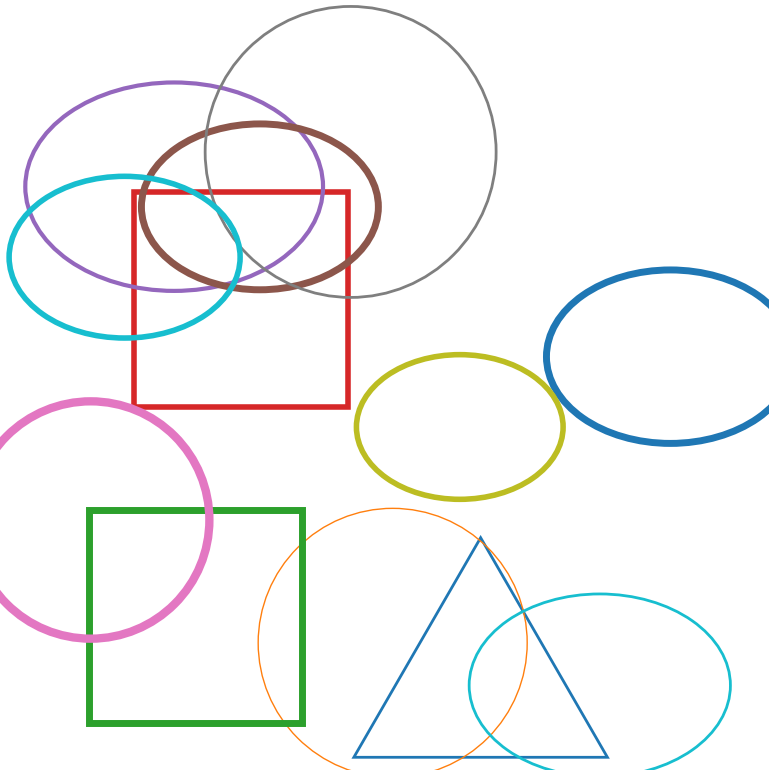[{"shape": "triangle", "thickness": 1, "radius": 0.95, "center": [0.624, 0.112]}, {"shape": "oval", "thickness": 2.5, "radius": 0.8, "center": [0.871, 0.537]}, {"shape": "circle", "thickness": 0.5, "radius": 0.87, "center": [0.51, 0.165]}, {"shape": "square", "thickness": 2.5, "radius": 0.69, "center": [0.254, 0.199]}, {"shape": "square", "thickness": 2, "radius": 0.7, "center": [0.313, 0.611]}, {"shape": "oval", "thickness": 1.5, "radius": 0.97, "center": [0.226, 0.758]}, {"shape": "oval", "thickness": 2.5, "radius": 0.77, "center": [0.338, 0.731]}, {"shape": "circle", "thickness": 3, "radius": 0.77, "center": [0.118, 0.325]}, {"shape": "circle", "thickness": 1, "radius": 0.94, "center": [0.455, 0.803]}, {"shape": "oval", "thickness": 2, "radius": 0.67, "center": [0.597, 0.445]}, {"shape": "oval", "thickness": 1, "radius": 0.85, "center": [0.779, 0.11]}, {"shape": "oval", "thickness": 2, "radius": 0.75, "center": [0.162, 0.666]}]